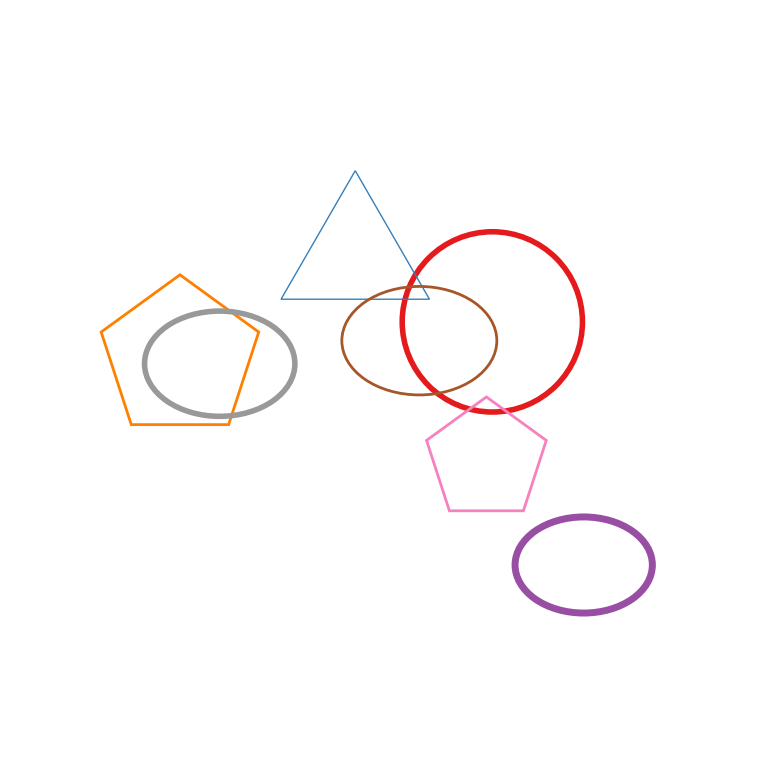[{"shape": "circle", "thickness": 2, "radius": 0.59, "center": [0.639, 0.582]}, {"shape": "triangle", "thickness": 0.5, "radius": 0.56, "center": [0.461, 0.667]}, {"shape": "oval", "thickness": 2.5, "radius": 0.45, "center": [0.758, 0.266]}, {"shape": "pentagon", "thickness": 1, "radius": 0.54, "center": [0.234, 0.536]}, {"shape": "oval", "thickness": 1, "radius": 0.5, "center": [0.545, 0.558]}, {"shape": "pentagon", "thickness": 1, "radius": 0.41, "center": [0.632, 0.403]}, {"shape": "oval", "thickness": 2, "radius": 0.49, "center": [0.285, 0.528]}]